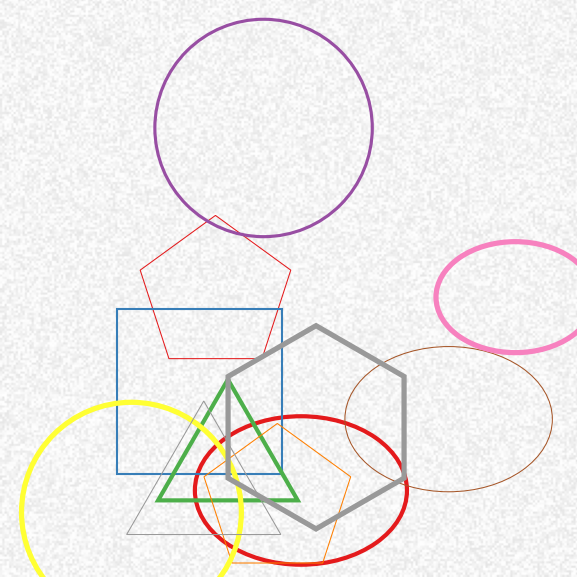[{"shape": "oval", "thickness": 2, "radius": 0.92, "center": [0.521, 0.15]}, {"shape": "pentagon", "thickness": 0.5, "radius": 0.69, "center": [0.373, 0.489]}, {"shape": "square", "thickness": 1, "radius": 0.71, "center": [0.346, 0.321]}, {"shape": "triangle", "thickness": 2, "radius": 0.7, "center": [0.395, 0.203]}, {"shape": "circle", "thickness": 1.5, "radius": 0.94, "center": [0.456, 0.778]}, {"shape": "pentagon", "thickness": 0.5, "radius": 0.67, "center": [0.48, 0.132]}, {"shape": "circle", "thickness": 2.5, "radius": 0.95, "center": [0.228, 0.112]}, {"shape": "oval", "thickness": 0.5, "radius": 0.9, "center": [0.777, 0.273]}, {"shape": "oval", "thickness": 2.5, "radius": 0.69, "center": [0.892, 0.485]}, {"shape": "triangle", "thickness": 0.5, "radius": 0.77, "center": [0.353, 0.151]}, {"shape": "hexagon", "thickness": 2.5, "radius": 0.88, "center": [0.547, 0.259]}]